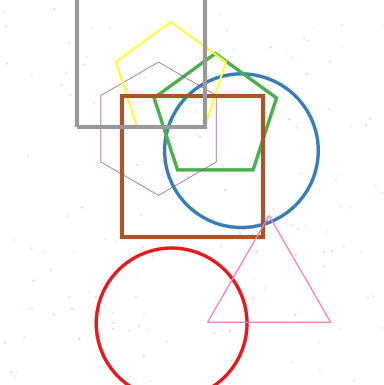[{"shape": "circle", "thickness": 2.5, "radius": 0.98, "center": [0.446, 0.16]}, {"shape": "circle", "thickness": 2.5, "radius": 1.0, "center": [0.627, 0.609]}, {"shape": "pentagon", "thickness": 2.5, "radius": 0.84, "center": [0.559, 0.694]}, {"shape": "hexagon", "thickness": 0.5, "radius": 0.87, "center": [0.412, 0.666]}, {"shape": "pentagon", "thickness": 1.5, "radius": 0.75, "center": [0.444, 0.793]}, {"shape": "square", "thickness": 3, "radius": 0.91, "center": [0.5, 0.568]}, {"shape": "triangle", "thickness": 1, "radius": 0.92, "center": [0.699, 0.255]}, {"shape": "square", "thickness": 3, "radius": 0.83, "center": [0.366, 0.836]}]